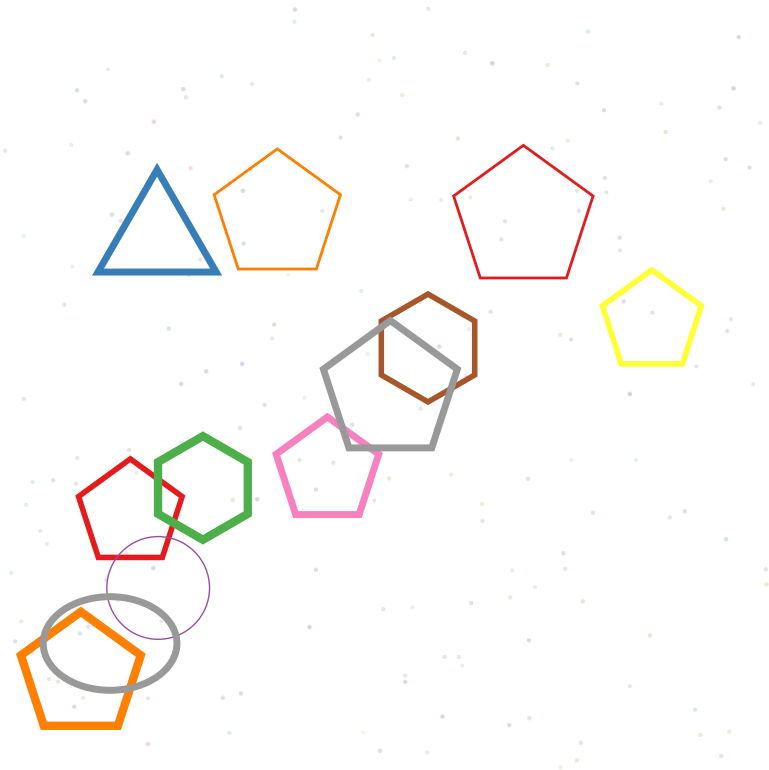[{"shape": "pentagon", "thickness": 2, "radius": 0.35, "center": [0.169, 0.333]}, {"shape": "pentagon", "thickness": 1, "radius": 0.48, "center": [0.68, 0.716]}, {"shape": "triangle", "thickness": 2.5, "radius": 0.44, "center": [0.204, 0.691]}, {"shape": "hexagon", "thickness": 3, "radius": 0.34, "center": [0.264, 0.366]}, {"shape": "circle", "thickness": 0.5, "radius": 0.33, "center": [0.205, 0.236]}, {"shape": "pentagon", "thickness": 1, "radius": 0.43, "center": [0.36, 0.72]}, {"shape": "pentagon", "thickness": 3, "radius": 0.41, "center": [0.105, 0.124]}, {"shape": "pentagon", "thickness": 2, "radius": 0.34, "center": [0.847, 0.582]}, {"shape": "hexagon", "thickness": 2, "radius": 0.35, "center": [0.556, 0.548]}, {"shape": "pentagon", "thickness": 2.5, "radius": 0.35, "center": [0.425, 0.388]}, {"shape": "pentagon", "thickness": 2.5, "radius": 0.46, "center": [0.507, 0.492]}, {"shape": "oval", "thickness": 2.5, "radius": 0.43, "center": [0.143, 0.164]}]